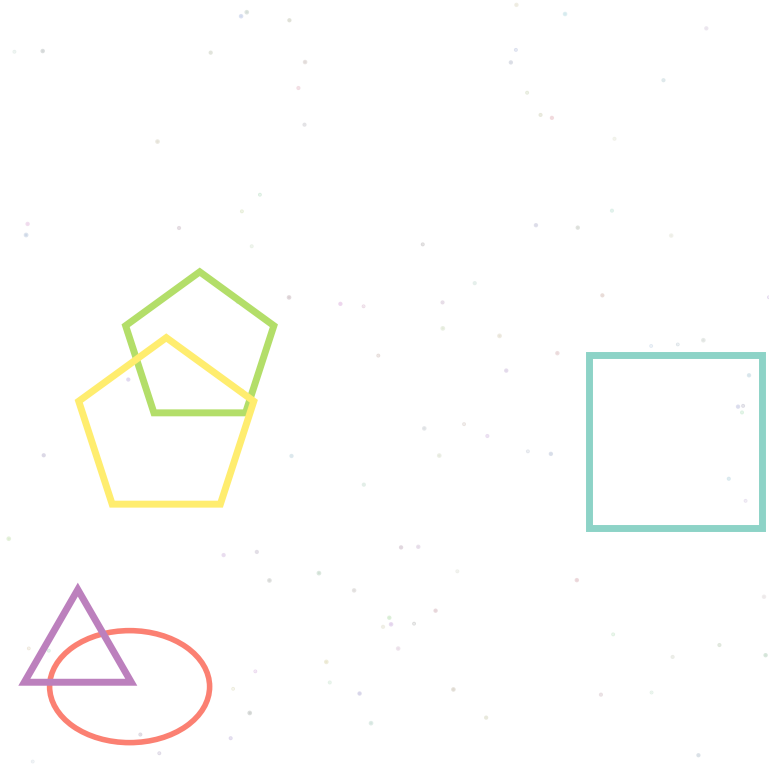[{"shape": "square", "thickness": 2.5, "radius": 0.56, "center": [0.877, 0.427]}, {"shape": "oval", "thickness": 2, "radius": 0.52, "center": [0.168, 0.108]}, {"shape": "pentagon", "thickness": 2.5, "radius": 0.51, "center": [0.259, 0.546]}, {"shape": "triangle", "thickness": 2.5, "radius": 0.4, "center": [0.101, 0.154]}, {"shape": "pentagon", "thickness": 2.5, "radius": 0.6, "center": [0.216, 0.442]}]